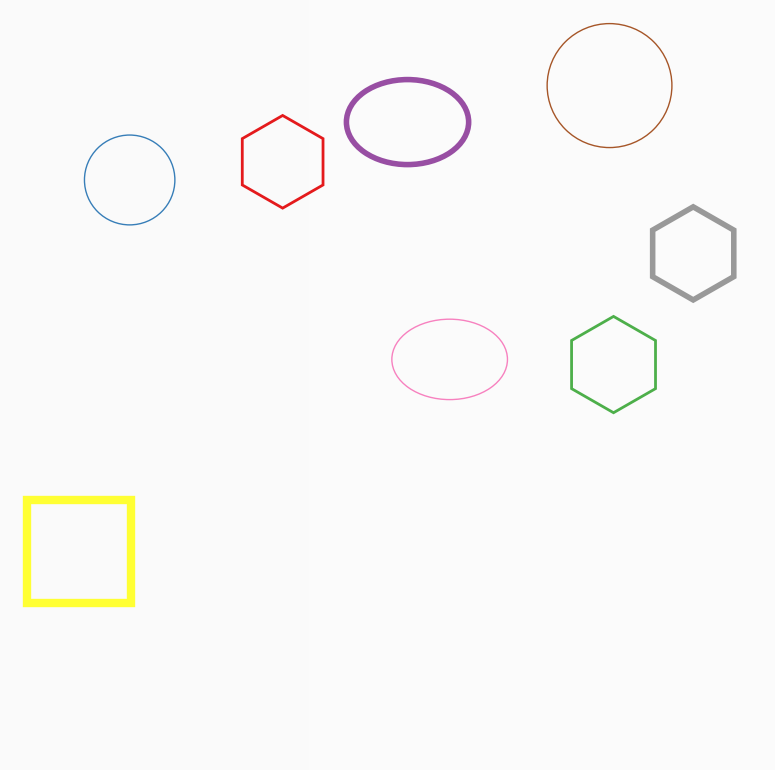[{"shape": "hexagon", "thickness": 1, "radius": 0.3, "center": [0.365, 0.79]}, {"shape": "circle", "thickness": 0.5, "radius": 0.29, "center": [0.167, 0.766]}, {"shape": "hexagon", "thickness": 1, "radius": 0.31, "center": [0.792, 0.527]}, {"shape": "oval", "thickness": 2, "radius": 0.39, "center": [0.526, 0.841]}, {"shape": "square", "thickness": 3, "radius": 0.34, "center": [0.102, 0.284]}, {"shape": "circle", "thickness": 0.5, "radius": 0.4, "center": [0.786, 0.889]}, {"shape": "oval", "thickness": 0.5, "radius": 0.37, "center": [0.58, 0.533]}, {"shape": "hexagon", "thickness": 2, "radius": 0.3, "center": [0.894, 0.671]}]